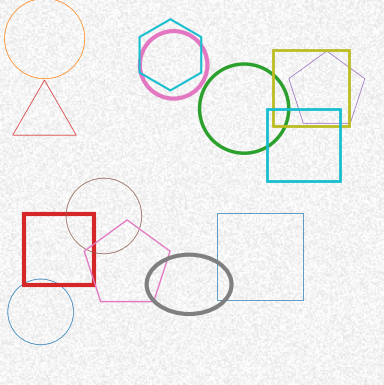[{"shape": "circle", "thickness": 0.5, "radius": 0.43, "center": [0.106, 0.19]}, {"shape": "square", "thickness": 0.5, "radius": 0.56, "center": [0.675, 0.334]}, {"shape": "circle", "thickness": 0.5, "radius": 0.52, "center": [0.116, 0.9]}, {"shape": "circle", "thickness": 2.5, "radius": 0.58, "center": [0.634, 0.718]}, {"shape": "square", "thickness": 3, "radius": 0.46, "center": [0.153, 0.353]}, {"shape": "triangle", "thickness": 0.5, "radius": 0.48, "center": [0.116, 0.697]}, {"shape": "pentagon", "thickness": 0.5, "radius": 0.52, "center": [0.849, 0.764]}, {"shape": "circle", "thickness": 0.5, "radius": 0.49, "center": [0.27, 0.439]}, {"shape": "circle", "thickness": 3, "radius": 0.44, "center": [0.451, 0.832]}, {"shape": "pentagon", "thickness": 1, "radius": 0.59, "center": [0.33, 0.311]}, {"shape": "oval", "thickness": 3, "radius": 0.55, "center": [0.491, 0.261]}, {"shape": "square", "thickness": 2, "radius": 0.5, "center": [0.808, 0.772]}, {"shape": "hexagon", "thickness": 1.5, "radius": 0.46, "center": [0.443, 0.858]}, {"shape": "square", "thickness": 2, "radius": 0.47, "center": [0.789, 0.623]}]